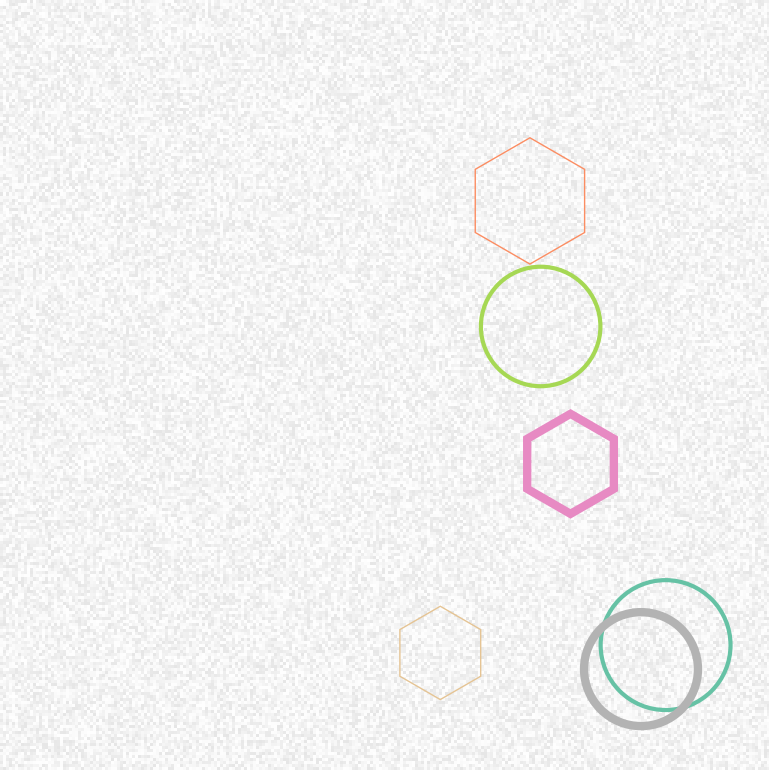[{"shape": "circle", "thickness": 1.5, "radius": 0.42, "center": [0.864, 0.162]}, {"shape": "hexagon", "thickness": 0.5, "radius": 0.41, "center": [0.688, 0.739]}, {"shape": "hexagon", "thickness": 3, "radius": 0.32, "center": [0.741, 0.398]}, {"shape": "circle", "thickness": 1.5, "radius": 0.39, "center": [0.702, 0.576]}, {"shape": "hexagon", "thickness": 0.5, "radius": 0.3, "center": [0.572, 0.152]}, {"shape": "circle", "thickness": 3, "radius": 0.37, "center": [0.832, 0.131]}]